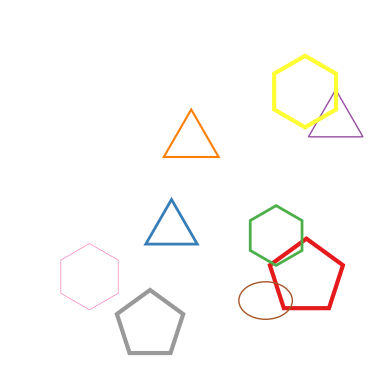[{"shape": "pentagon", "thickness": 3, "radius": 0.5, "center": [0.796, 0.28]}, {"shape": "triangle", "thickness": 2, "radius": 0.39, "center": [0.446, 0.405]}, {"shape": "hexagon", "thickness": 2, "radius": 0.39, "center": [0.717, 0.388]}, {"shape": "triangle", "thickness": 1, "radius": 0.41, "center": [0.872, 0.685]}, {"shape": "triangle", "thickness": 1.5, "radius": 0.41, "center": [0.497, 0.633]}, {"shape": "hexagon", "thickness": 3, "radius": 0.46, "center": [0.792, 0.762]}, {"shape": "oval", "thickness": 1, "radius": 0.35, "center": [0.69, 0.219]}, {"shape": "hexagon", "thickness": 0.5, "radius": 0.43, "center": [0.232, 0.281]}, {"shape": "pentagon", "thickness": 3, "radius": 0.45, "center": [0.39, 0.156]}]